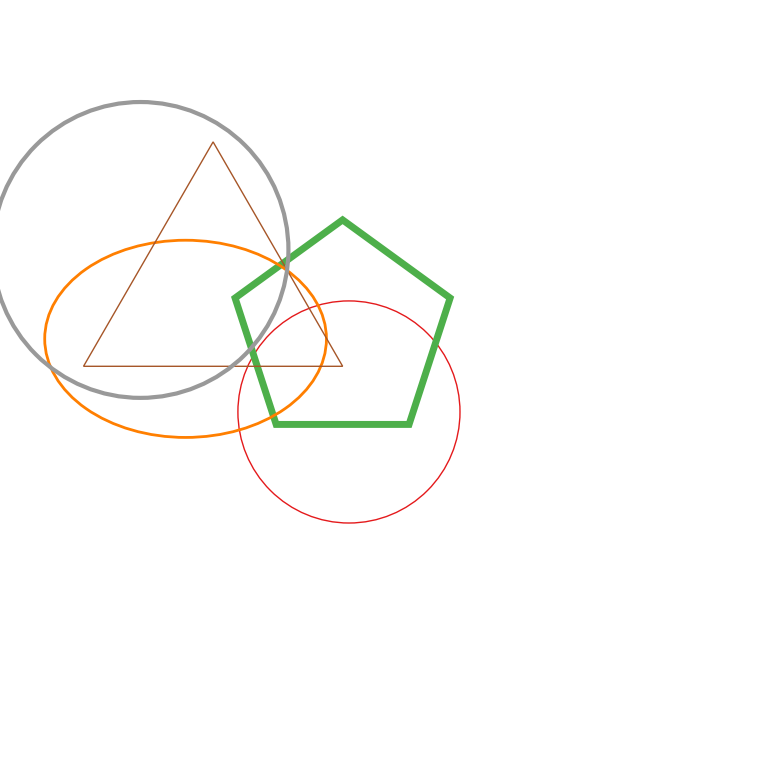[{"shape": "circle", "thickness": 0.5, "radius": 0.72, "center": [0.453, 0.465]}, {"shape": "pentagon", "thickness": 2.5, "radius": 0.73, "center": [0.445, 0.568]}, {"shape": "oval", "thickness": 1, "radius": 0.91, "center": [0.241, 0.56]}, {"shape": "triangle", "thickness": 0.5, "radius": 0.97, "center": [0.277, 0.621]}, {"shape": "circle", "thickness": 1.5, "radius": 0.96, "center": [0.182, 0.675]}]